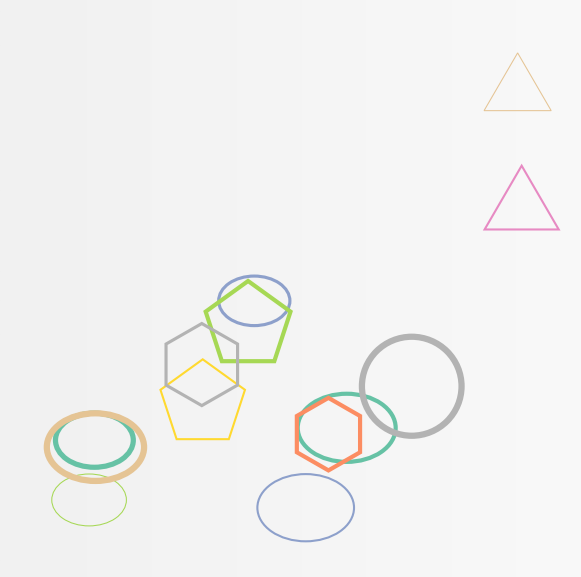[{"shape": "oval", "thickness": 2, "radius": 0.42, "center": [0.596, 0.258]}, {"shape": "oval", "thickness": 2.5, "radius": 0.33, "center": [0.162, 0.237]}, {"shape": "hexagon", "thickness": 2, "radius": 0.31, "center": [0.565, 0.247]}, {"shape": "oval", "thickness": 1, "radius": 0.42, "center": [0.526, 0.12]}, {"shape": "oval", "thickness": 1.5, "radius": 0.31, "center": [0.437, 0.478]}, {"shape": "triangle", "thickness": 1, "radius": 0.37, "center": [0.897, 0.639]}, {"shape": "pentagon", "thickness": 2, "radius": 0.38, "center": [0.427, 0.436]}, {"shape": "oval", "thickness": 0.5, "radius": 0.32, "center": [0.153, 0.133]}, {"shape": "pentagon", "thickness": 1, "radius": 0.38, "center": [0.349, 0.3]}, {"shape": "triangle", "thickness": 0.5, "radius": 0.33, "center": [0.891, 0.841]}, {"shape": "oval", "thickness": 3, "radius": 0.42, "center": [0.164, 0.225]}, {"shape": "hexagon", "thickness": 1.5, "radius": 0.36, "center": [0.347, 0.368]}, {"shape": "circle", "thickness": 3, "radius": 0.43, "center": [0.708, 0.33]}]